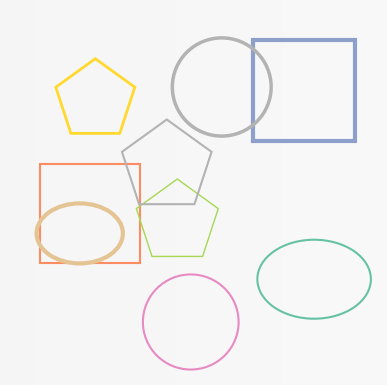[{"shape": "oval", "thickness": 1.5, "radius": 0.73, "center": [0.811, 0.275]}, {"shape": "square", "thickness": 1.5, "radius": 0.64, "center": [0.232, 0.446]}, {"shape": "square", "thickness": 3, "radius": 0.66, "center": [0.785, 0.765]}, {"shape": "circle", "thickness": 1.5, "radius": 0.62, "center": [0.492, 0.164]}, {"shape": "pentagon", "thickness": 1, "radius": 0.56, "center": [0.458, 0.424]}, {"shape": "pentagon", "thickness": 2, "radius": 0.54, "center": [0.246, 0.74]}, {"shape": "oval", "thickness": 3, "radius": 0.56, "center": [0.206, 0.394]}, {"shape": "pentagon", "thickness": 1.5, "radius": 0.61, "center": [0.43, 0.568]}, {"shape": "circle", "thickness": 2.5, "radius": 0.64, "center": [0.572, 0.774]}]